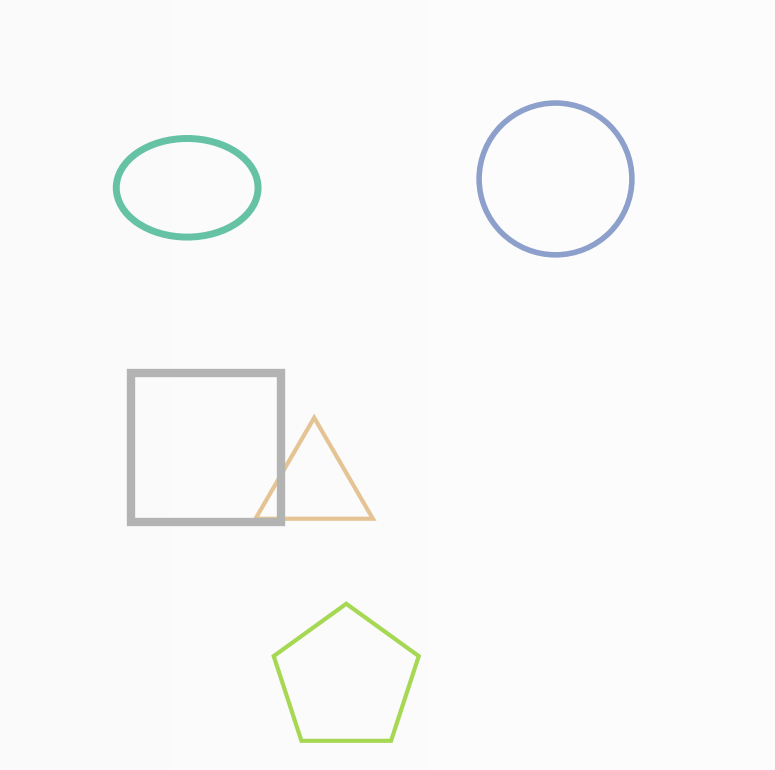[{"shape": "oval", "thickness": 2.5, "radius": 0.46, "center": [0.241, 0.756]}, {"shape": "circle", "thickness": 2, "radius": 0.49, "center": [0.717, 0.768]}, {"shape": "pentagon", "thickness": 1.5, "radius": 0.49, "center": [0.447, 0.118]}, {"shape": "triangle", "thickness": 1.5, "radius": 0.44, "center": [0.405, 0.37]}, {"shape": "square", "thickness": 3, "radius": 0.48, "center": [0.266, 0.419]}]